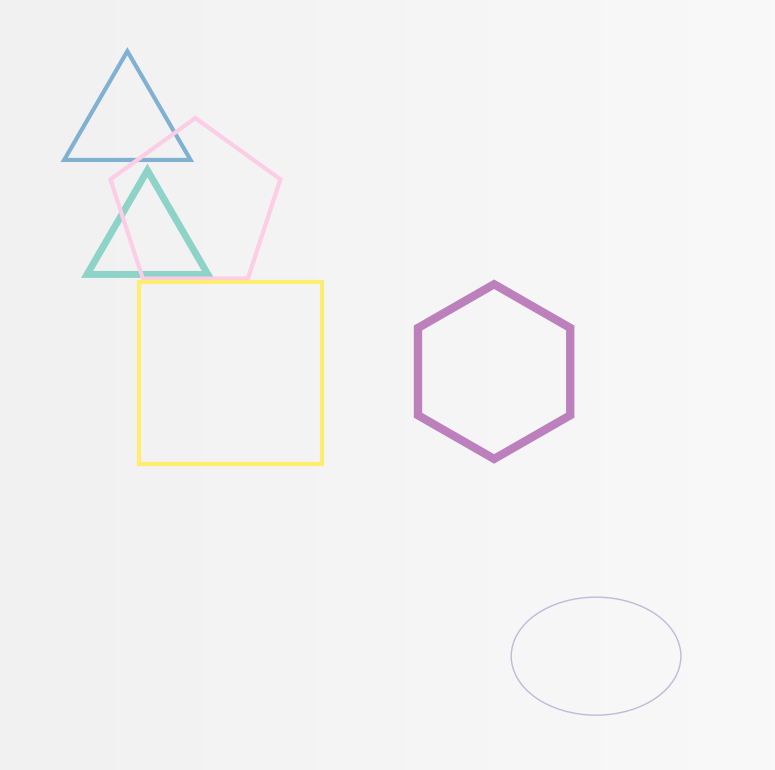[{"shape": "triangle", "thickness": 2.5, "radius": 0.45, "center": [0.19, 0.689]}, {"shape": "oval", "thickness": 0.5, "radius": 0.55, "center": [0.769, 0.148]}, {"shape": "triangle", "thickness": 1.5, "radius": 0.47, "center": [0.164, 0.839]}, {"shape": "pentagon", "thickness": 1.5, "radius": 0.58, "center": [0.252, 0.731]}, {"shape": "hexagon", "thickness": 3, "radius": 0.57, "center": [0.638, 0.517]}, {"shape": "square", "thickness": 1.5, "radius": 0.59, "center": [0.298, 0.516]}]